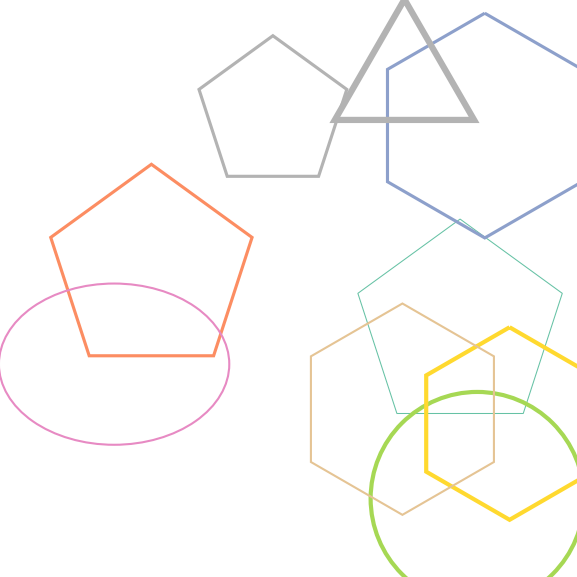[{"shape": "pentagon", "thickness": 0.5, "radius": 0.93, "center": [0.797, 0.434]}, {"shape": "pentagon", "thickness": 1.5, "radius": 0.92, "center": [0.262, 0.531]}, {"shape": "hexagon", "thickness": 1.5, "radius": 0.97, "center": [0.839, 0.782]}, {"shape": "oval", "thickness": 1, "radius": 1.0, "center": [0.198, 0.369]}, {"shape": "circle", "thickness": 2, "radius": 0.92, "center": [0.826, 0.136]}, {"shape": "hexagon", "thickness": 2, "radius": 0.83, "center": [0.882, 0.266]}, {"shape": "hexagon", "thickness": 1, "radius": 0.91, "center": [0.697, 0.291]}, {"shape": "triangle", "thickness": 3, "radius": 0.7, "center": [0.7, 0.861]}, {"shape": "pentagon", "thickness": 1.5, "radius": 0.67, "center": [0.473, 0.803]}]